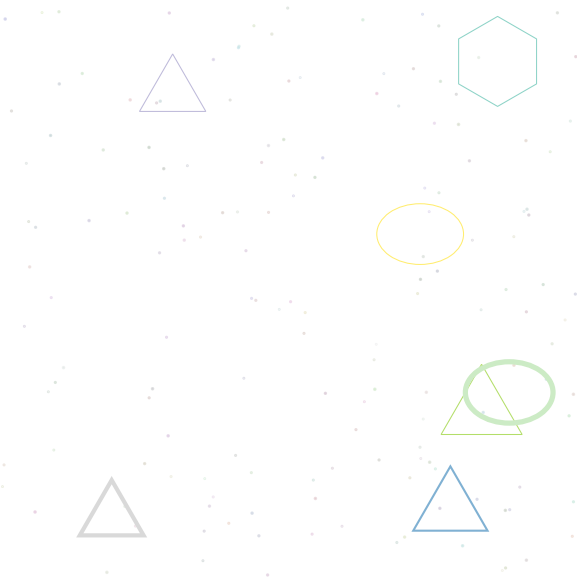[{"shape": "hexagon", "thickness": 0.5, "radius": 0.39, "center": [0.862, 0.893]}, {"shape": "triangle", "thickness": 0.5, "radius": 0.33, "center": [0.299, 0.839]}, {"shape": "triangle", "thickness": 1, "radius": 0.37, "center": [0.78, 0.117]}, {"shape": "triangle", "thickness": 0.5, "radius": 0.41, "center": [0.834, 0.287]}, {"shape": "triangle", "thickness": 2, "radius": 0.32, "center": [0.193, 0.104]}, {"shape": "oval", "thickness": 2.5, "radius": 0.38, "center": [0.882, 0.32]}, {"shape": "oval", "thickness": 0.5, "radius": 0.38, "center": [0.728, 0.594]}]